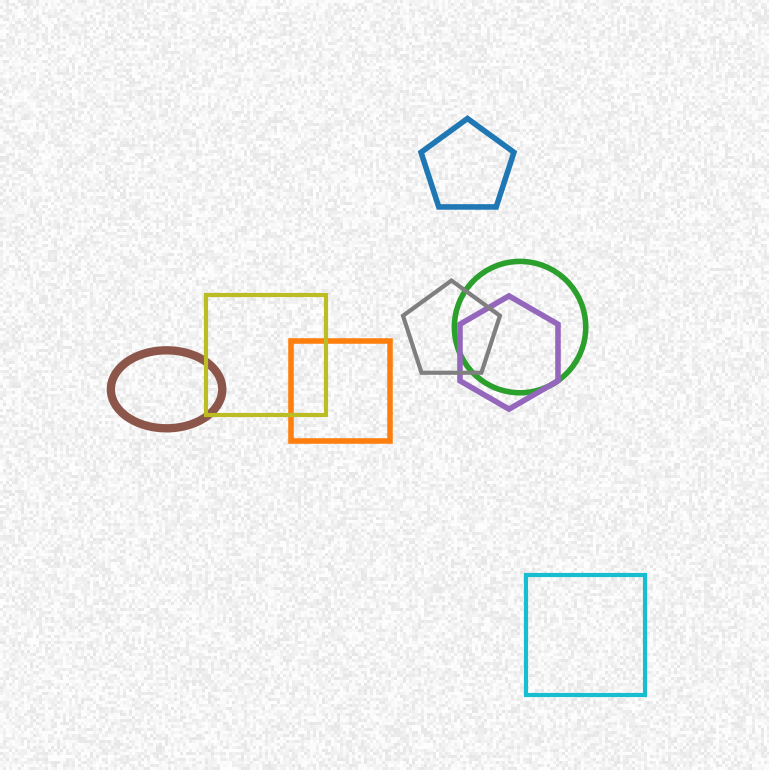[{"shape": "pentagon", "thickness": 2, "radius": 0.32, "center": [0.607, 0.783]}, {"shape": "square", "thickness": 2, "radius": 0.32, "center": [0.442, 0.492]}, {"shape": "circle", "thickness": 2, "radius": 0.43, "center": [0.675, 0.575]}, {"shape": "hexagon", "thickness": 2, "radius": 0.37, "center": [0.661, 0.542]}, {"shape": "oval", "thickness": 3, "radius": 0.36, "center": [0.216, 0.494]}, {"shape": "pentagon", "thickness": 1.5, "radius": 0.33, "center": [0.586, 0.569]}, {"shape": "square", "thickness": 1.5, "radius": 0.39, "center": [0.346, 0.538]}, {"shape": "square", "thickness": 1.5, "radius": 0.39, "center": [0.76, 0.175]}]